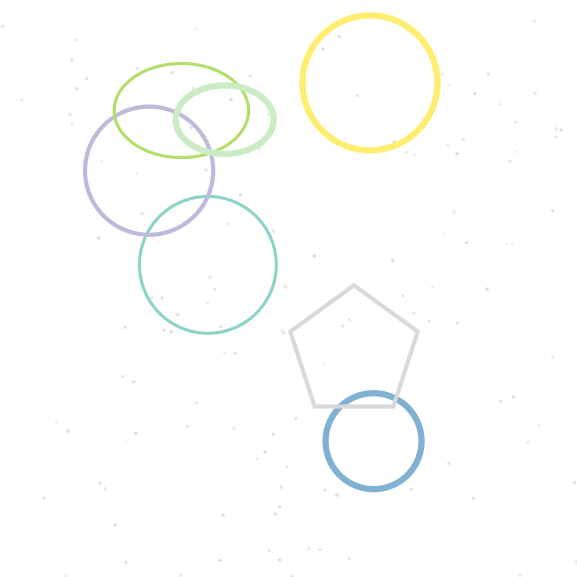[{"shape": "circle", "thickness": 1.5, "radius": 0.59, "center": [0.36, 0.541]}, {"shape": "circle", "thickness": 2, "radius": 0.55, "center": [0.258, 0.704]}, {"shape": "circle", "thickness": 3, "radius": 0.42, "center": [0.647, 0.235]}, {"shape": "oval", "thickness": 1.5, "radius": 0.58, "center": [0.314, 0.808]}, {"shape": "pentagon", "thickness": 2, "radius": 0.58, "center": [0.613, 0.389]}, {"shape": "oval", "thickness": 3, "radius": 0.42, "center": [0.389, 0.792]}, {"shape": "circle", "thickness": 3, "radius": 0.58, "center": [0.641, 0.856]}]